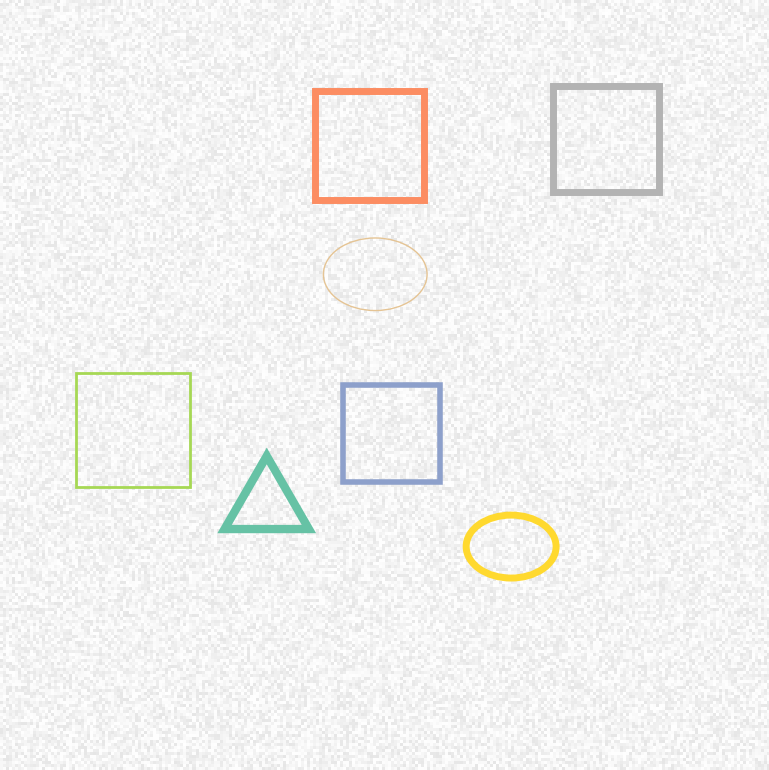[{"shape": "triangle", "thickness": 3, "radius": 0.32, "center": [0.346, 0.345]}, {"shape": "square", "thickness": 2.5, "radius": 0.35, "center": [0.48, 0.811]}, {"shape": "square", "thickness": 2, "radius": 0.32, "center": [0.509, 0.437]}, {"shape": "square", "thickness": 1, "radius": 0.37, "center": [0.173, 0.442]}, {"shape": "oval", "thickness": 2.5, "radius": 0.29, "center": [0.664, 0.29]}, {"shape": "oval", "thickness": 0.5, "radius": 0.34, "center": [0.487, 0.644]}, {"shape": "square", "thickness": 2.5, "radius": 0.35, "center": [0.787, 0.819]}]